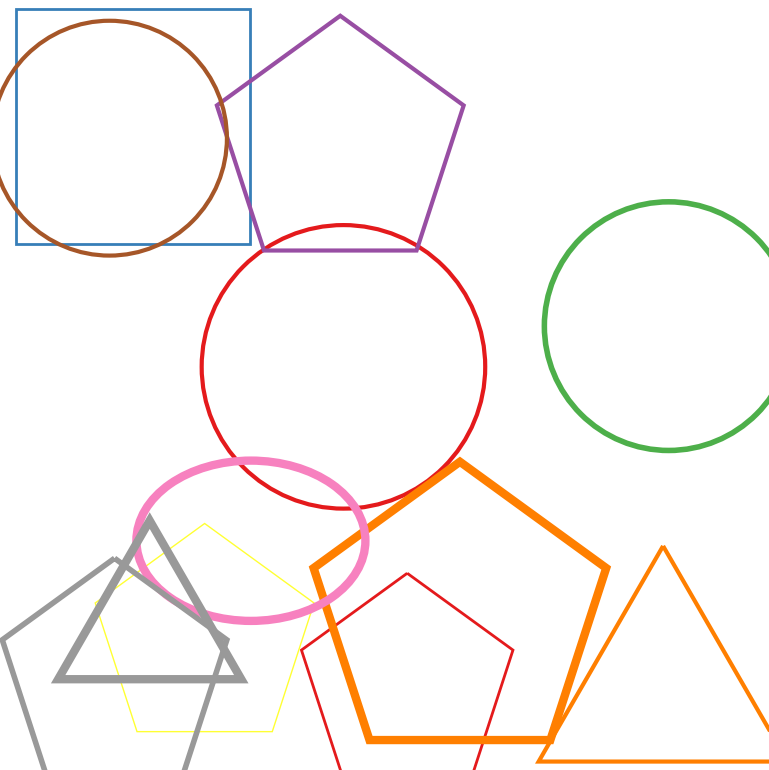[{"shape": "pentagon", "thickness": 1, "radius": 0.72, "center": [0.529, 0.111]}, {"shape": "circle", "thickness": 1.5, "radius": 0.92, "center": [0.446, 0.524]}, {"shape": "square", "thickness": 1, "radius": 0.76, "center": [0.173, 0.835]}, {"shape": "circle", "thickness": 2, "radius": 0.81, "center": [0.868, 0.576]}, {"shape": "pentagon", "thickness": 1.5, "radius": 0.84, "center": [0.442, 0.811]}, {"shape": "triangle", "thickness": 1.5, "radius": 0.93, "center": [0.861, 0.104]}, {"shape": "pentagon", "thickness": 3, "radius": 1.0, "center": [0.597, 0.201]}, {"shape": "pentagon", "thickness": 0.5, "radius": 0.75, "center": [0.266, 0.171]}, {"shape": "circle", "thickness": 1.5, "radius": 0.76, "center": [0.142, 0.821]}, {"shape": "oval", "thickness": 3, "radius": 0.74, "center": [0.326, 0.298]}, {"shape": "triangle", "thickness": 3, "radius": 0.69, "center": [0.194, 0.187]}, {"shape": "pentagon", "thickness": 2, "radius": 0.77, "center": [0.149, 0.122]}]